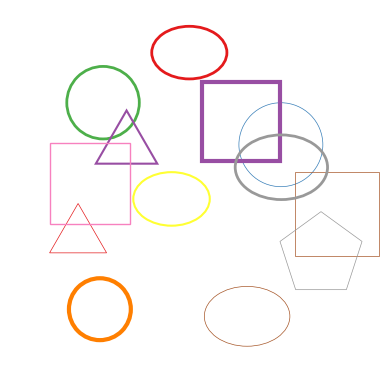[{"shape": "oval", "thickness": 2, "radius": 0.49, "center": [0.492, 0.863]}, {"shape": "triangle", "thickness": 0.5, "radius": 0.43, "center": [0.203, 0.386]}, {"shape": "circle", "thickness": 0.5, "radius": 0.55, "center": [0.73, 0.624]}, {"shape": "circle", "thickness": 2, "radius": 0.47, "center": [0.268, 0.733]}, {"shape": "triangle", "thickness": 1.5, "radius": 0.46, "center": [0.329, 0.621]}, {"shape": "square", "thickness": 3, "radius": 0.51, "center": [0.626, 0.684]}, {"shape": "circle", "thickness": 3, "radius": 0.4, "center": [0.259, 0.197]}, {"shape": "oval", "thickness": 1.5, "radius": 0.5, "center": [0.446, 0.483]}, {"shape": "square", "thickness": 0.5, "radius": 0.55, "center": [0.875, 0.445]}, {"shape": "oval", "thickness": 0.5, "radius": 0.56, "center": [0.642, 0.178]}, {"shape": "square", "thickness": 1, "radius": 0.52, "center": [0.234, 0.523]}, {"shape": "oval", "thickness": 2, "radius": 0.6, "center": [0.731, 0.566]}, {"shape": "pentagon", "thickness": 0.5, "radius": 0.56, "center": [0.834, 0.338]}]